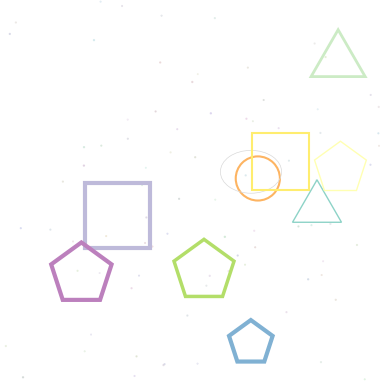[{"shape": "triangle", "thickness": 1, "radius": 0.37, "center": [0.823, 0.459]}, {"shape": "pentagon", "thickness": 1, "radius": 0.35, "center": [0.884, 0.562]}, {"shape": "square", "thickness": 3, "radius": 0.43, "center": [0.305, 0.441]}, {"shape": "pentagon", "thickness": 3, "radius": 0.3, "center": [0.651, 0.109]}, {"shape": "circle", "thickness": 1.5, "radius": 0.29, "center": [0.67, 0.536]}, {"shape": "pentagon", "thickness": 2.5, "radius": 0.41, "center": [0.53, 0.296]}, {"shape": "oval", "thickness": 0.5, "radius": 0.4, "center": [0.652, 0.554]}, {"shape": "pentagon", "thickness": 3, "radius": 0.41, "center": [0.211, 0.288]}, {"shape": "triangle", "thickness": 2, "radius": 0.41, "center": [0.878, 0.842]}, {"shape": "square", "thickness": 1.5, "radius": 0.37, "center": [0.73, 0.58]}]